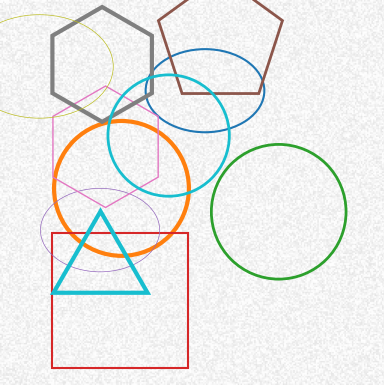[{"shape": "oval", "thickness": 1.5, "radius": 0.77, "center": [0.532, 0.764]}, {"shape": "circle", "thickness": 3, "radius": 0.88, "center": [0.316, 0.511]}, {"shape": "circle", "thickness": 2, "radius": 0.87, "center": [0.724, 0.45]}, {"shape": "square", "thickness": 1.5, "radius": 0.88, "center": [0.311, 0.219]}, {"shape": "oval", "thickness": 0.5, "radius": 0.77, "center": [0.26, 0.402]}, {"shape": "pentagon", "thickness": 2, "radius": 0.85, "center": [0.573, 0.894]}, {"shape": "hexagon", "thickness": 1, "radius": 0.79, "center": [0.274, 0.619]}, {"shape": "hexagon", "thickness": 3, "radius": 0.75, "center": [0.265, 0.833]}, {"shape": "oval", "thickness": 0.5, "radius": 0.96, "center": [0.102, 0.827]}, {"shape": "circle", "thickness": 2, "radius": 0.79, "center": [0.438, 0.648]}, {"shape": "triangle", "thickness": 3, "radius": 0.71, "center": [0.261, 0.31]}]